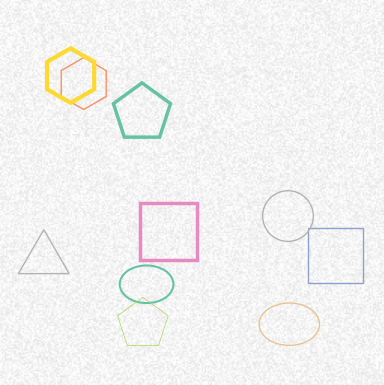[{"shape": "pentagon", "thickness": 2.5, "radius": 0.39, "center": [0.369, 0.707]}, {"shape": "oval", "thickness": 1.5, "radius": 0.35, "center": [0.381, 0.262]}, {"shape": "hexagon", "thickness": 1, "radius": 0.34, "center": [0.217, 0.783]}, {"shape": "square", "thickness": 1, "radius": 0.36, "center": [0.871, 0.335]}, {"shape": "square", "thickness": 2.5, "radius": 0.37, "center": [0.438, 0.399]}, {"shape": "pentagon", "thickness": 0.5, "radius": 0.35, "center": [0.371, 0.159]}, {"shape": "hexagon", "thickness": 3, "radius": 0.35, "center": [0.183, 0.804]}, {"shape": "oval", "thickness": 1, "radius": 0.39, "center": [0.752, 0.158]}, {"shape": "circle", "thickness": 1, "radius": 0.33, "center": [0.748, 0.439]}, {"shape": "triangle", "thickness": 1, "radius": 0.38, "center": [0.114, 0.327]}]